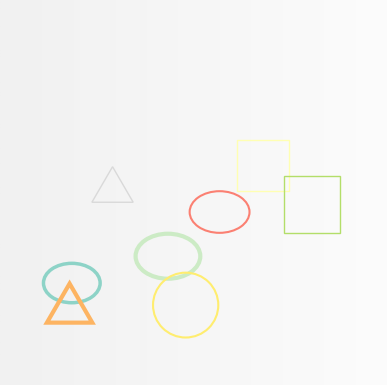[{"shape": "oval", "thickness": 2.5, "radius": 0.37, "center": [0.185, 0.265]}, {"shape": "square", "thickness": 1, "radius": 0.33, "center": [0.679, 0.57]}, {"shape": "oval", "thickness": 1.5, "radius": 0.39, "center": [0.567, 0.449]}, {"shape": "triangle", "thickness": 3, "radius": 0.34, "center": [0.18, 0.196]}, {"shape": "square", "thickness": 1, "radius": 0.37, "center": [0.805, 0.469]}, {"shape": "triangle", "thickness": 1, "radius": 0.31, "center": [0.29, 0.505]}, {"shape": "oval", "thickness": 3, "radius": 0.42, "center": [0.433, 0.334]}, {"shape": "circle", "thickness": 1.5, "radius": 0.42, "center": [0.479, 0.208]}]